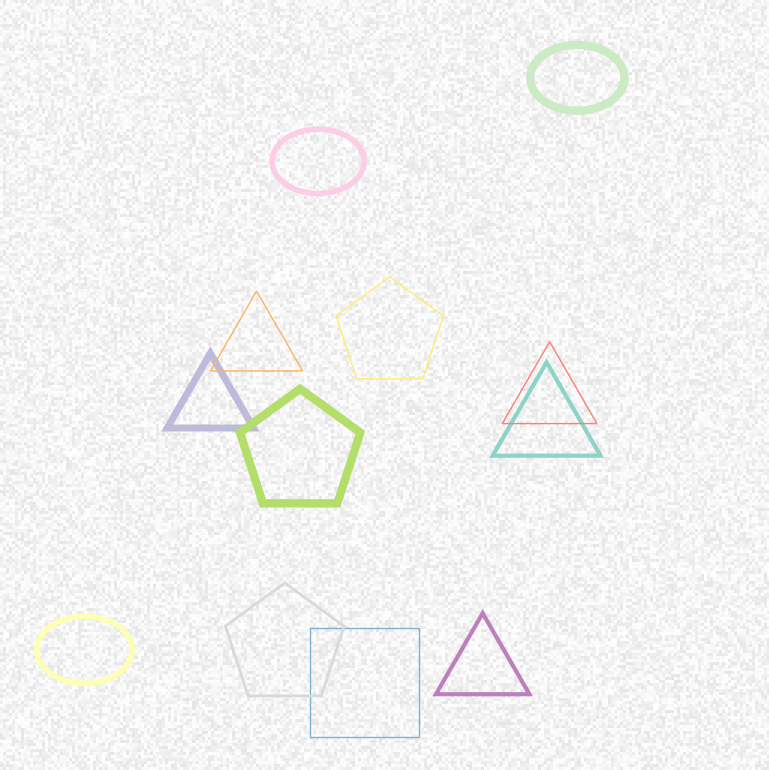[{"shape": "triangle", "thickness": 1.5, "radius": 0.4, "center": [0.71, 0.449]}, {"shape": "oval", "thickness": 2, "radius": 0.31, "center": [0.11, 0.156]}, {"shape": "triangle", "thickness": 2.5, "radius": 0.32, "center": [0.273, 0.477]}, {"shape": "triangle", "thickness": 0.5, "radius": 0.35, "center": [0.714, 0.485]}, {"shape": "square", "thickness": 0.5, "radius": 0.35, "center": [0.474, 0.113]}, {"shape": "triangle", "thickness": 0.5, "radius": 0.35, "center": [0.333, 0.553]}, {"shape": "pentagon", "thickness": 3, "radius": 0.41, "center": [0.39, 0.413]}, {"shape": "oval", "thickness": 2, "radius": 0.3, "center": [0.413, 0.79]}, {"shape": "pentagon", "thickness": 1, "radius": 0.4, "center": [0.37, 0.162]}, {"shape": "triangle", "thickness": 1.5, "radius": 0.35, "center": [0.627, 0.133]}, {"shape": "oval", "thickness": 3, "radius": 0.31, "center": [0.75, 0.899]}, {"shape": "pentagon", "thickness": 0.5, "radius": 0.37, "center": [0.506, 0.567]}]